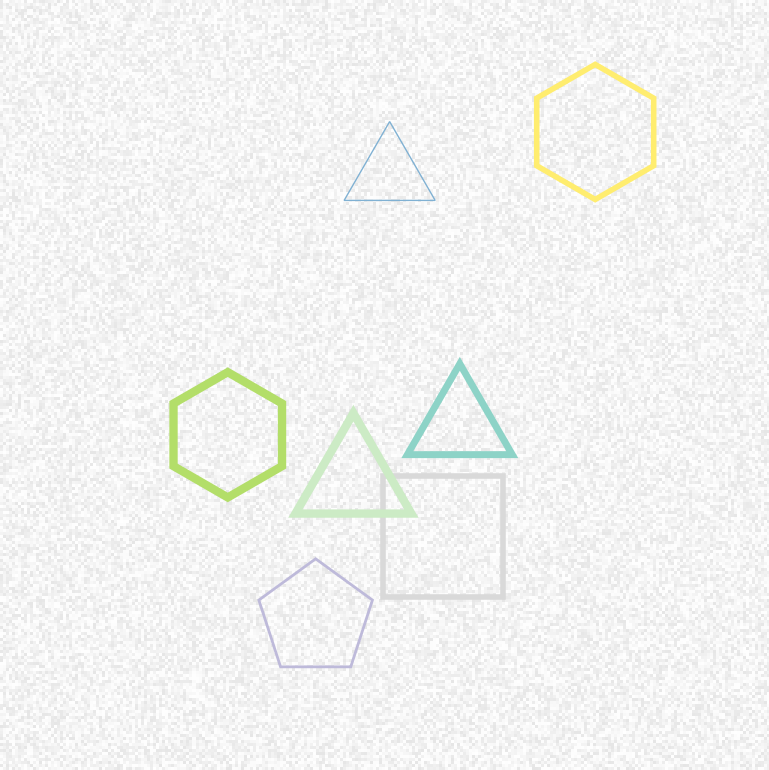[{"shape": "triangle", "thickness": 2.5, "radius": 0.39, "center": [0.597, 0.449]}, {"shape": "pentagon", "thickness": 1, "radius": 0.39, "center": [0.41, 0.197]}, {"shape": "triangle", "thickness": 0.5, "radius": 0.34, "center": [0.506, 0.774]}, {"shape": "hexagon", "thickness": 3, "radius": 0.41, "center": [0.296, 0.435]}, {"shape": "square", "thickness": 2, "radius": 0.39, "center": [0.575, 0.304]}, {"shape": "triangle", "thickness": 3, "radius": 0.43, "center": [0.459, 0.377]}, {"shape": "hexagon", "thickness": 2, "radius": 0.44, "center": [0.773, 0.829]}]